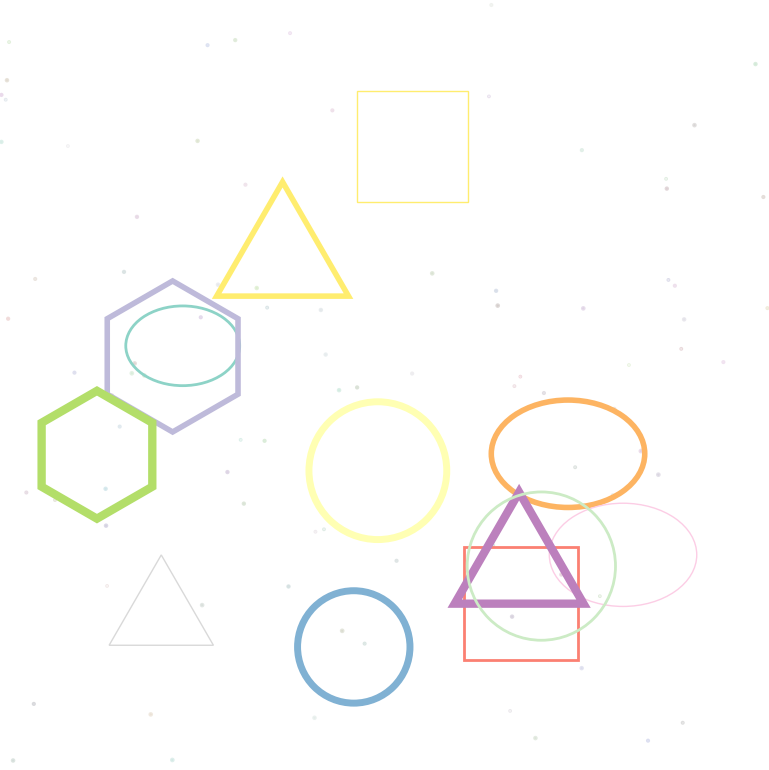[{"shape": "oval", "thickness": 1, "radius": 0.37, "center": [0.237, 0.551]}, {"shape": "circle", "thickness": 2.5, "radius": 0.45, "center": [0.491, 0.389]}, {"shape": "hexagon", "thickness": 2, "radius": 0.49, "center": [0.224, 0.537]}, {"shape": "square", "thickness": 1, "radius": 0.37, "center": [0.677, 0.216]}, {"shape": "circle", "thickness": 2.5, "radius": 0.36, "center": [0.459, 0.16]}, {"shape": "oval", "thickness": 2, "radius": 0.5, "center": [0.738, 0.411]}, {"shape": "hexagon", "thickness": 3, "radius": 0.41, "center": [0.126, 0.409]}, {"shape": "oval", "thickness": 0.5, "radius": 0.48, "center": [0.809, 0.279]}, {"shape": "triangle", "thickness": 0.5, "radius": 0.39, "center": [0.209, 0.201]}, {"shape": "triangle", "thickness": 3, "radius": 0.48, "center": [0.674, 0.264]}, {"shape": "circle", "thickness": 1, "radius": 0.48, "center": [0.703, 0.265]}, {"shape": "square", "thickness": 0.5, "radius": 0.36, "center": [0.536, 0.81]}, {"shape": "triangle", "thickness": 2, "radius": 0.49, "center": [0.367, 0.665]}]